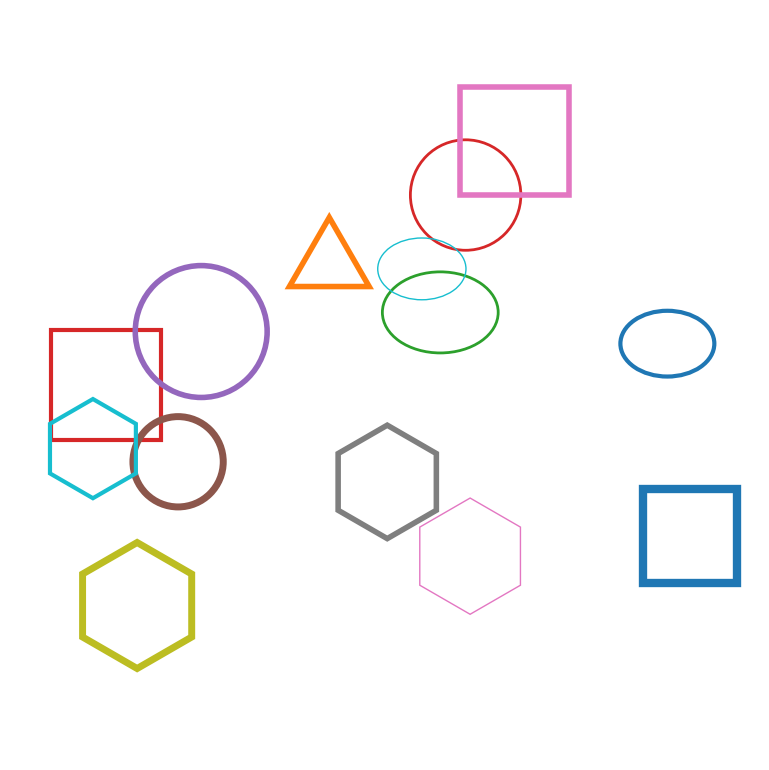[{"shape": "square", "thickness": 3, "radius": 0.31, "center": [0.896, 0.304]}, {"shape": "oval", "thickness": 1.5, "radius": 0.31, "center": [0.867, 0.554]}, {"shape": "triangle", "thickness": 2, "radius": 0.3, "center": [0.428, 0.658]}, {"shape": "oval", "thickness": 1, "radius": 0.38, "center": [0.572, 0.594]}, {"shape": "square", "thickness": 1.5, "radius": 0.36, "center": [0.138, 0.5]}, {"shape": "circle", "thickness": 1, "radius": 0.36, "center": [0.605, 0.747]}, {"shape": "circle", "thickness": 2, "radius": 0.43, "center": [0.261, 0.569]}, {"shape": "circle", "thickness": 2.5, "radius": 0.29, "center": [0.231, 0.4]}, {"shape": "hexagon", "thickness": 0.5, "radius": 0.38, "center": [0.611, 0.278]}, {"shape": "square", "thickness": 2, "radius": 0.35, "center": [0.668, 0.817]}, {"shape": "hexagon", "thickness": 2, "radius": 0.37, "center": [0.503, 0.374]}, {"shape": "hexagon", "thickness": 2.5, "radius": 0.41, "center": [0.178, 0.214]}, {"shape": "hexagon", "thickness": 1.5, "radius": 0.32, "center": [0.121, 0.417]}, {"shape": "oval", "thickness": 0.5, "radius": 0.29, "center": [0.548, 0.651]}]